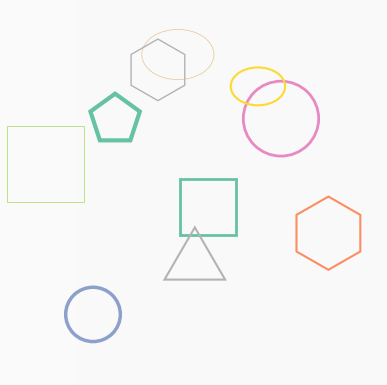[{"shape": "square", "thickness": 2, "radius": 0.36, "center": [0.537, 0.462]}, {"shape": "pentagon", "thickness": 3, "radius": 0.34, "center": [0.297, 0.69]}, {"shape": "hexagon", "thickness": 1.5, "radius": 0.48, "center": [0.847, 0.394]}, {"shape": "circle", "thickness": 2.5, "radius": 0.35, "center": [0.24, 0.183]}, {"shape": "circle", "thickness": 2, "radius": 0.49, "center": [0.725, 0.692]}, {"shape": "square", "thickness": 0.5, "radius": 0.49, "center": [0.117, 0.573]}, {"shape": "oval", "thickness": 1.5, "radius": 0.35, "center": [0.666, 0.776]}, {"shape": "oval", "thickness": 0.5, "radius": 0.47, "center": [0.459, 0.858]}, {"shape": "triangle", "thickness": 1.5, "radius": 0.45, "center": [0.503, 0.319]}, {"shape": "hexagon", "thickness": 1, "radius": 0.4, "center": [0.408, 0.819]}]